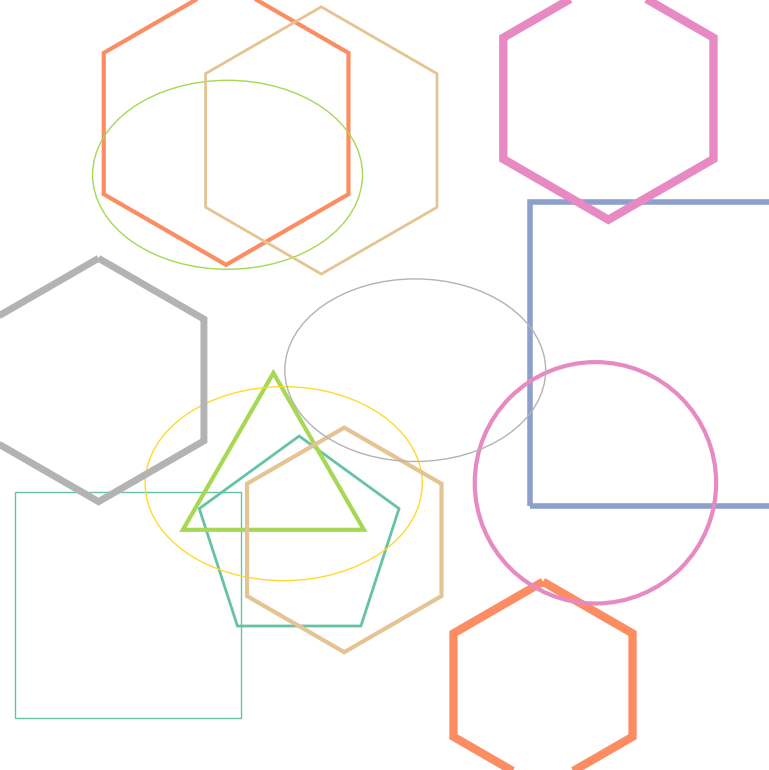[{"shape": "square", "thickness": 0.5, "radius": 0.74, "center": [0.166, 0.215]}, {"shape": "pentagon", "thickness": 1, "radius": 0.68, "center": [0.389, 0.297]}, {"shape": "hexagon", "thickness": 1.5, "radius": 0.92, "center": [0.294, 0.84]}, {"shape": "hexagon", "thickness": 3, "radius": 0.67, "center": [0.705, 0.11]}, {"shape": "square", "thickness": 2, "radius": 0.99, "center": [0.886, 0.541]}, {"shape": "hexagon", "thickness": 3, "radius": 0.79, "center": [0.79, 0.872]}, {"shape": "circle", "thickness": 1.5, "radius": 0.78, "center": [0.773, 0.373]}, {"shape": "triangle", "thickness": 1.5, "radius": 0.68, "center": [0.355, 0.38]}, {"shape": "oval", "thickness": 0.5, "radius": 0.88, "center": [0.296, 0.773]}, {"shape": "oval", "thickness": 0.5, "radius": 0.9, "center": [0.368, 0.372]}, {"shape": "hexagon", "thickness": 1.5, "radius": 0.73, "center": [0.447, 0.299]}, {"shape": "hexagon", "thickness": 1, "radius": 0.87, "center": [0.417, 0.818]}, {"shape": "oval", "thickness": 0.5, "radius": 0.85, "center": [0.539, 0.519]}, {"shape": "hexagon", "thickness": 2.5, "radius": 0.79, "center": [0.128, 0.507]}]